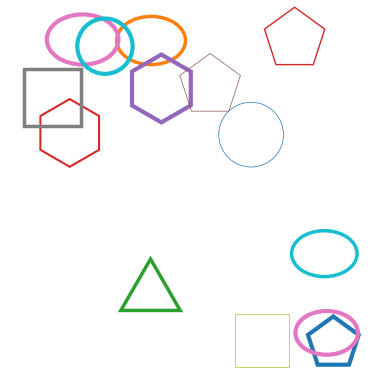[{"shape": "circle", "thickness": 0.5, "radius": 0.42, "center": [0.652, 0.65]}, {"shape": "pentagon", "thickness": 3, "radius": 0.35, "center": [0.866, 0.109]}, {"shape": "oval", "thickness": 2.5, "radius": 0.45, "center": [0.392, 0.895]}, {"shape": "triangle", "thickness": 2.5, "radius": 0.45, "center": [0.391, 0.238]}, {"shape": "hexagon", "thickness": 1.5, "radius": 0.44, "center": [0.181, 0.655]}, {"shape": "pentagon", "thickness": 1, "radius": 0.41, "center": [0.765, 0.899]}, {"shape": "hexagon", "thickness": 3, "radius": 0.44, "center": [0.419, 0.77]}, {"shape": "pentagon", "thickness": 0.5, "radius": 0.41, "center": [0.546, 0.778]}, {"shape": "oval", "thickness": 3, "radius": 0.41, "center": [0.848, 0.135]}, {"shape": "oval", "thickness": 3, "radius": 0.47, "center": [0.215, 0.897]}, {"shape": "square", "thickness": 2.5, "radius": 0.37, "center": [0.136, 0.747]}, {"shape": "square", "thickness": 0.5, "radius": 0.35, "center": [0.68, 0.116]}, {"shape": "circle", "thickness": 3, "radius": 0.36, "center": [0.273, 0.88]}, {"shape": "oval", "thickness": 2.5, "radius": 0.43, "center": [0.842, 0.341]}]